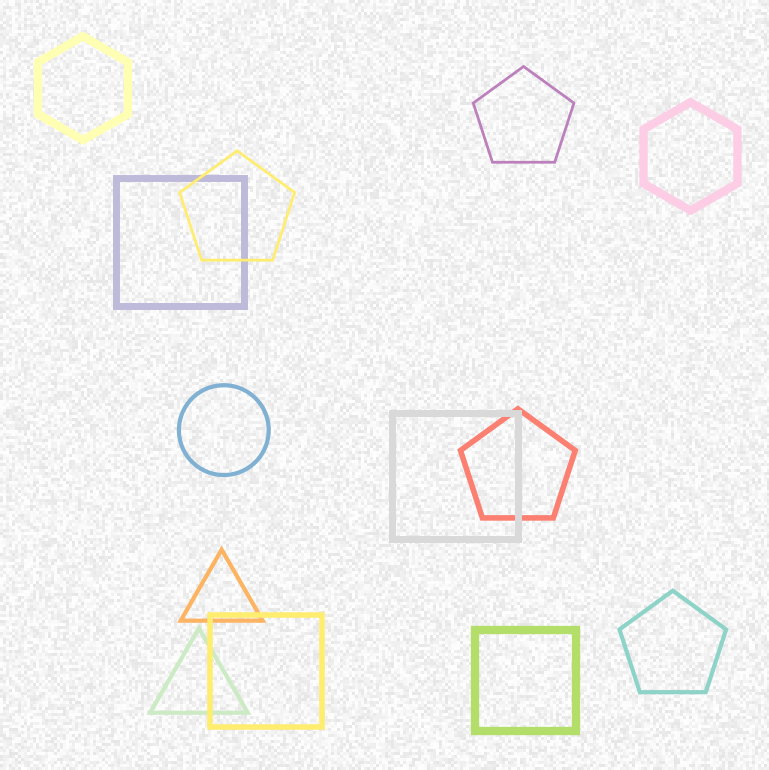[{"shape": "pentagon", "thickness": 1.5, "radius": 0.36, "center": [0.874, 0.16]}, {"shape": "hexagon", "thickness": 3, "radius": 0.34, "center": [0.108, 0.885]}, {"shape": "square", "thickness": 2.5, "radius": 0.42, "center": [0.234, 0.686]}, {"shape": "pentagon", "thickness": 2, "radius": 0.39, "center": [0.673, 0.391]}, {"shape": "circle", "thickness": 1.5, "radius": 0.29, "center": [0.291, 0.441]}, {"shape": "triangle", "thickness": 1.5, "radius": 0.31, "center": [0.288, 0.225]}, {"shape": "square", "thickness": 3, "radius": 0.33, "center": [0.682, 0.116]}, {"shape": "hexagon", "thickness": 3, "radius": 0.35, "center": [0.897, 0.797]}, {"shape": "square", "thickness": 2.5, "radius": 0.41, "center": [0.59, 0.382]}, {"shape": "pentagon", "thickness": 1, "radius": 0.34, "center": [0.68, 0.845]}, {"shape": "triangle", "thickness": 1.5, "radius": 0.37, "center": [0.258, 0.111]}, {"shape": "pentagon", "thickness": 1, "radius": 0.39, "center": [0.308, 0.726]}, {"shape": "square", "thickness": 2, "radius": 0.36, "center": [0.345, 0.128]}]